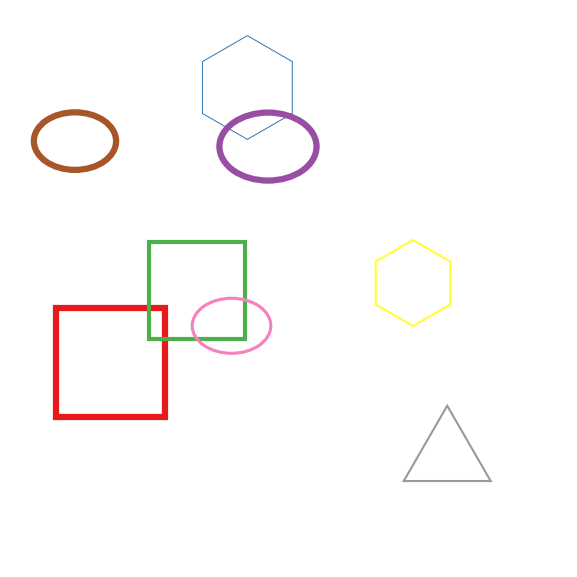[{"shape": "square", "thickness": 3, "radius": 0.47, "center": [0.191, 0.371]}, {"shape": "hexagon", "thickness": 0.5, "radius": 0.45, "center": [0.428, 0.848]}, {"shape": "square", "thickness": 2, "radius": 0.42, "center": [0.341, 0.496]}, {"shape": "oval", "thickness": 3, "radius": 0.42, "center": [0.464, 0.745]}, {"shape": "hexagon", "thickness": 1, "radius": 0.37, "center": [0.715, 0.509]}, {"shape": "oval", "thickness": 3, "radius": 0.36, "center": [0.13, 0.755]}, {"shape": "oval", "thickness": 1.5, "radius": 0.34, "center": [0.401, 0.435]}, {"shape": "triangle", "thickness": 1, "radius": 0.43, "center": [0.774, 0.21]}]